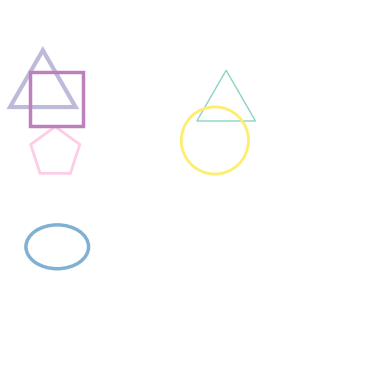[{"shape": "triangle", "thickness": 1, "radius": 0.44, "center": [0.587, 0.73]}, {"shape": "triangle", "thickness": 3, "radius": 0.49, "center": [0.111, 0.771]}, {"shape": "oval", "thickness": 2.5, "radius": 0.41, "center": [0.149, 0.359]}, {"shape": "pentagon", "thickness": 2, "radius": 0.34, "center": [0.143, 0.604]}, {"shape": "square", "thickness": 2.5, "radius": 0.35, "center": [0.147, 0.743]}, {"shape": "circle", "thickness": 2, "radius": 0.44, "center": [0.558, 0.635]}]